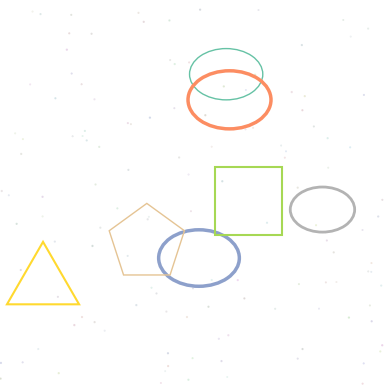[{"shape": "oval", "thickness": 1, "radius": 0.48, "center": [0.587, 0.807]}, {"shape": "oval", "thickness": 2.5, "radius": 0.54, "center": [0.596, 0.741]}, {"shape": "oval", "thickness": 2.5, "radius": 0.52, "center": [0.517, 0.33]}, {"shape": "square", "thickness": 1.5, "radius": 0.44, "center": [0.645, 0.478]}, {"shape": "triangle", "thickness": 1.5, "radius": 0.54, "center": [0.112, 0.264]}, {"shape": "pentagon", "thickness": 1, "radius": 0.51, "center": [0.381, 0.369]}, {"shape": "oval", "thickness": 2, "radius": 0.42, "center": [0.838, 0.456]}]